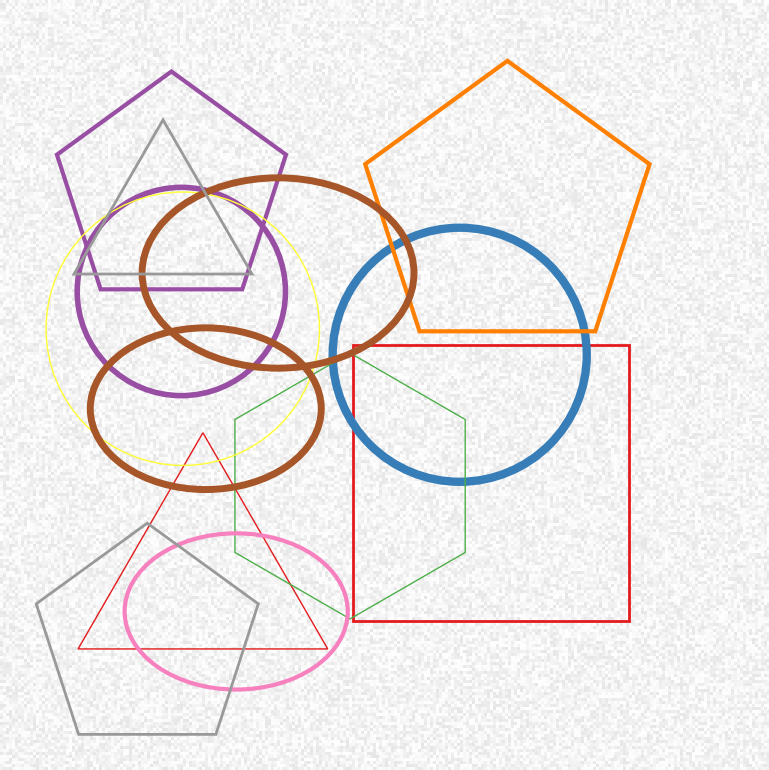[{"shape": "triangle", "thickness": 0.5, "radius": 0.94, "center": [0.264, 0.251]}, {"shape": "square", "thickness": 1, "radius": 0.9, "center": [0.637, 0.373]}, {"shape": "circle", "thickness": 3, "radius": 0.82, "center": [0.597, 0.539]}, {"shape": "hexagon", "thickness": 0.5, "radius": 0.86, "center": [0.455, 0.369]}, {"shape": "circle", "thickness": 2, "radius": 0.68, "center": [0.236, 0.621]}, {"shape": "pentagon", "thickness": 1.5, "radius": 0.78, "center": [0.223, 0.751]}, {"shape": "pentagon", "thickness": 1.5, "radius": 0.97, "center": [0.659, 0.727]}, {"shape": "circle", "thickness": 0.5, "radius": 0.89, "center": [0.237, 0.573]}, {"shape": "oval", "thickness": 2.5, "radius": 0.88, "center": [0.361, 0.645]}, {"shape": "oval", "thickness": 2.5, "radius": 0.75, "center": [0.267, 0.469]}, {"shape": "oval", "thickness": 1.5, "radius": 0.72, "center": [0.307, 0.206]}, {"shape": "triangle", "thickness": 1, "radius": 0.67, "center": [0.212, 0.711]}, {"shape": "pentagon", "thickness": 1, "radius": 0.76, "center": [0.191, 0.169]}]